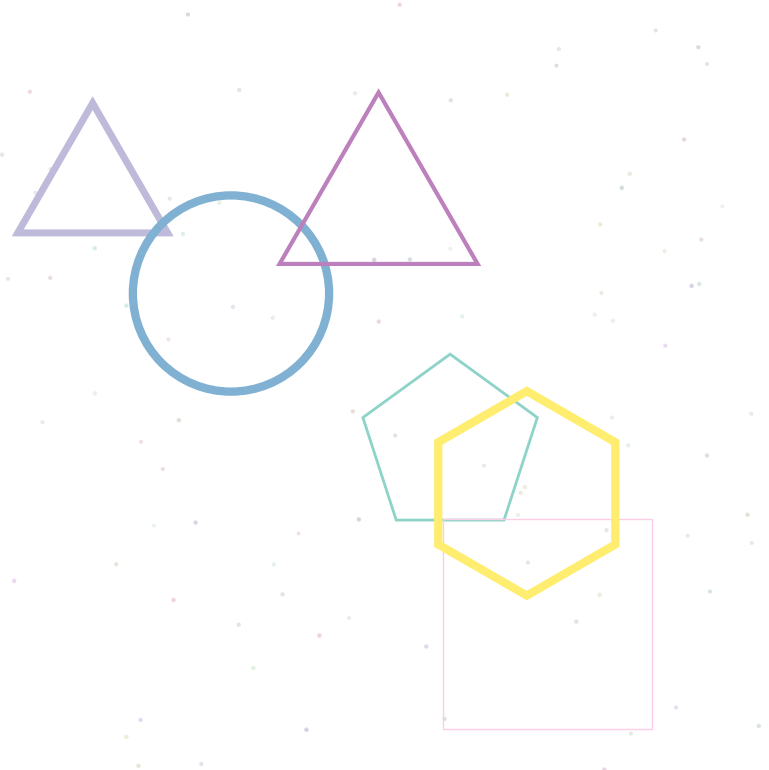[{"shape": "pentagon", "thickness": 1, "radius": 0.6, "center": [0.585, 0.421]}, {"shape": "triangle", "thickness": 2.5, "radius": 0.56, "center": [0.12, 0.754]}, {"shape": "circle", "thickness": 3, "radius": 0.64, "center": [0.3, 0.619]}, {"shape": "square", "thickness": 0.5, "radius": 0.68, "center": [0.711, 0.189]}, {"shape": "triangle", "thickness": 1.5, "radius": 0.74, "center": [0.492, 0.731]}, {"shape": "hexagon", "thickness": 3, "radius": 0.66, "center": [0.684, 0.359]}]